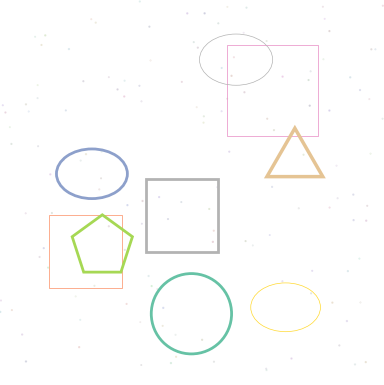[{"shape": "circle", "thickness": 2, "radius": 0.52, "center": [0.497, 0.185]}, {"shape": "square", "thickness": 0.5, "radius": 0.47, "center": [0.223, 0.347]}, {"shape": "oval", "thickness": 2, "radius": 0.46, "center": [0.239, 0.549]}, {"shape": "square", "thickness": 0.5, "radius": 0.59, "center": [0.708, 0.766]}, {"shape": "pentagon", "thickness": 2, "radius": 0.41, "center": [0.266, 0.36]}, {"shape": "oval", "thickness": 0.5, "radius": 0.45, "center": [0.742, 0.202]}, {"shape": "triangle", "thickness": 2.5, "radius": 0.42, "center": [0.766, 0.583]}, {"shape": "square", "thickness": 2, "radius": 0.47, "center": [0.472, 0.44]}, {"shape": "oval", "thickness": 0.5, "radius": 0.48, "center": [0.613, 0.845]}]